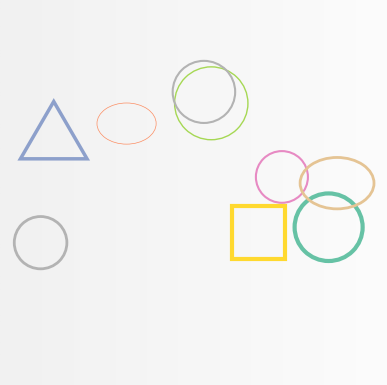[{"shape": "circle", "thickness": 3, "radius": 0.44, "center": [0.848, 0.41]}, {"shape": "oval", "thickness": 0.5, "radius": 0.38, "center": [0.327, 0.679]}, {"shape": "triangle", "thickness": 2.5, "radius": 0.5, "center": [0.139, 0.637]}, {"shape": "circle", "thickness": 1.5, "radius": 0.34, "center": [0.728, 0.54]}, {"shape": "circle", "thickness": 1, "radius": 0.47, "center": [0.545, 0.732]}, {"shape": "square", "thickness": 3, "radius": 0.35, "center": [0.667, 0.396]}, {"shape": "oval", "thickness": 2, "radius": 0.48, "center": [0.87, 0.524]}, {"shape": "circle", "thickness": 1.5, "radius": 0.4, "center": [0.526, 0.761]}, {"shape": "circle", "thickness": 2, "radius": 0.34, "center": [0.105, 0.37]}]